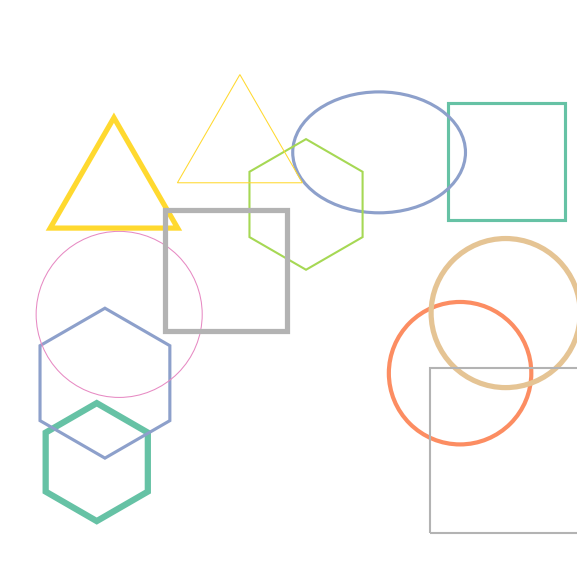[{"shape": "hexagon", "thickness": 3, "radius": 0.51, "center": [0.168, 0.199]}, {"shape": "square", "thickness": 1.5, "radius": 0.5, "center": [0.878, 0.72]}, {"shape": "circle", "thickness": 2, "radius": 0.62, "center": [0.797, 0.353]}, {"shape": "oval", "thickness": 1.5, "radius": 0.75, "center": [0.656, 0.735]}, {"shape": "hexagon", "thickness": 1.5, "radius": 0.65, "center": [0.182, 0.336]}, {"shape": "circle", "thickness": 0.5, "radius": 0.72, "center": [0.206, 0.455]}, {"shape": "hexagon", "thickness": 1, "radius": 0.57, "center": [0.53, 0.645]}, {"shape": "triangle", "thickness": 2.5, "radius": 0.64, "center": [0.197, 0.668]}, {"shape": "triangle", "thickness": 0.5, "radius": 0.62, "center": [0.415, 0.745]}, {"shape": "circle", "thickness": 2.5, "radius": 0.65, "center": [0.876, 0.457]}, {"shape": "square", "thickness": 1, "radius": 0.71, "center": [0.887, 0.219]}, {"shape": "square", "thickness": 2.5, "radius": 0.53, "center": [0.391, 0.531]}]